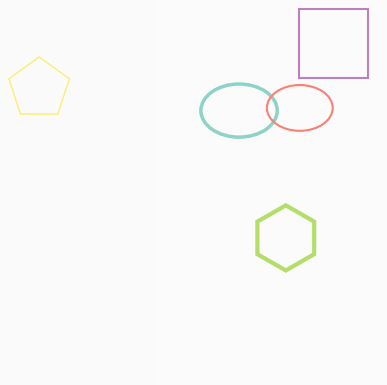[{"shape": "oval", "thickness": 2.5, "radius": 0.49, "center": [0.617, 0.713]}, {"shape": "oval", "thickness": 1.5, "radius": 0.42, "center": [0.774, 0.72]}, {"shape": "hexagon", "thickness": 3, "radius": 0.42, "center": [0.738, 0.382]}, {"shape": "square", "thickness": 1.5, "radius": 0.45, "center": [0.861, 0.887]}, {"shape": "pentagon", "thickness": 1, "radius": 0.41, "center": [0.101, 0.77]}]